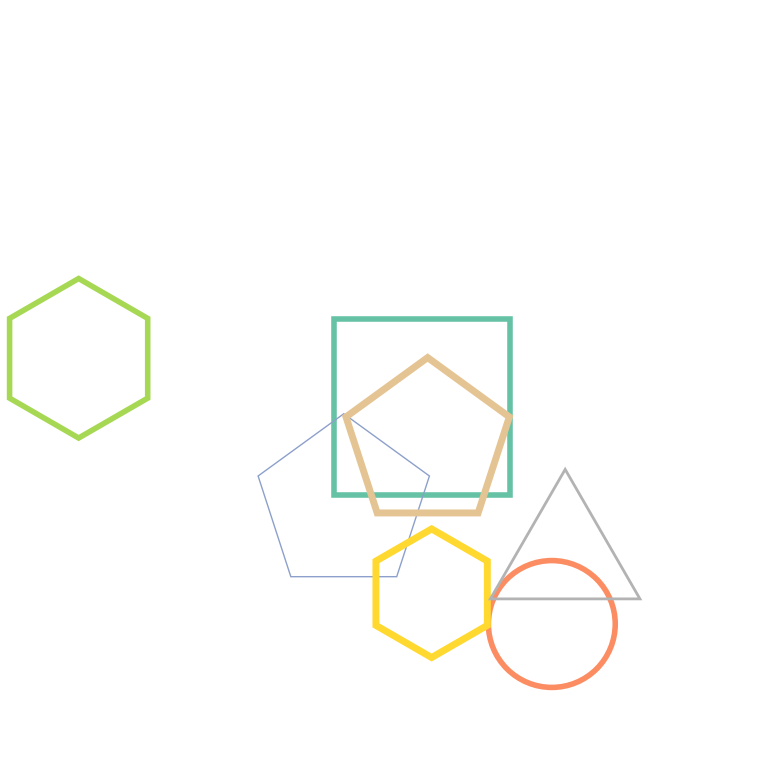[{"shape": "square", "thickness": 2, "radius": 0.57, "center": [0.548, 0.472]}, {"shape": "circle", "thickness": 2, "radius": 0.41, "center": [0.717, 0.19]}, {"shape": "pentagon", "thickness": 0.5, "radius": 0.58, "center": [0.446, 0.346]}, {"shape": "hexagon", "thickness": 2, "radius": 0.52, "center": [0.102, 0.535]}, {"shape": "hexagon", "thickness": 2.5, "radius": 0.42, "center": [0.561, 0.23]}, {"shape": "pentagon", "thickness": 2.5, "radius": 0.56, "center": [0.555, 0.424]}, {"shape": "triangle", "thickness": 1, "radius": 0.56, "center": [0.734, 0.278]}]